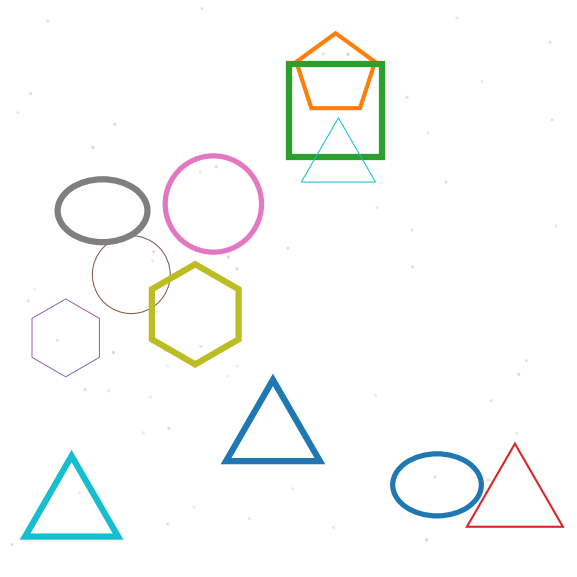[{"shape": "oval", "thickness": 2.5, "radius": 0.38, "center": [0.757, 0.16]}, {"shape": "triangle", "thickness": 3, "radius": 0.47, "center": [0.473, 0.248]}, {"shape": "pentagon", "thickness": 2, "radius": 0.36, "center": [0.581, 0.87]}, {"shape": "square", "thickness": 3, "radius": 0.4, "center": [0.581, 0.808]}, {"shape": "triangle", "thickness": 1, "radius": 0.48, "center": [0.892, 0.135]}, {"shape": "hexagon", "thickness": 0.5, "radius": 0.34, "center": [0.114, 0.414]}, {"shape": "circle", "thickness": 0.5, "radius": 0.34, "center": [0.227, 0.524]}, {"shape": "circle", "thickness": 2.5, "radius": 0.42, "center": [0.369, 0.646]}, {"shape": "oval", "thickness": 3, "radius": 0.39, "center": [0.178, 0.634]}, {"shape": "hexagon", "thickness": 3, "radius": 0.43, "center": [0.338, 0.455]}, {"shape": "triangle", "thickness": 0.5, "radius": 0.37, "center": [0.586, 0.721]}, {"shape": "triangle", "thickness": 3, "radius": 0.47, "center": [0.124, 0.117]}]